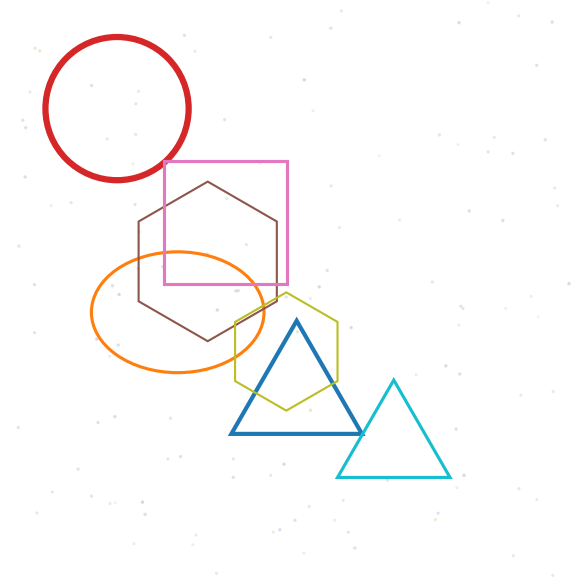[{"shape": "triangle", "thickness": 2, "radius": 0.65, "center": [0.514, 0.313]}, {"shape": "oval", "thickness": 1.5, "radius": 0.75, "center": [0.308, 0.458]}, {"shape": "circle", "thickness": 3, "radius": 0.62, "center": [0.203, 0.811]}, {"shape": "hexagon", "thickness": 1, "radius": 0.69, "center": [0.36, 0.547]}, {"shape": "square", "thickness": 1.5, "radius": 0.53, "center": [0.391, 0.614]}, {"shape": "hexagon", "thickness": 1, "radius": 0.51, "center": [0.496, 0.39]}, {"shape": "triangle", "thickness": 1.5, "radius": 0.56, "center": [0.682, 0.229]}]